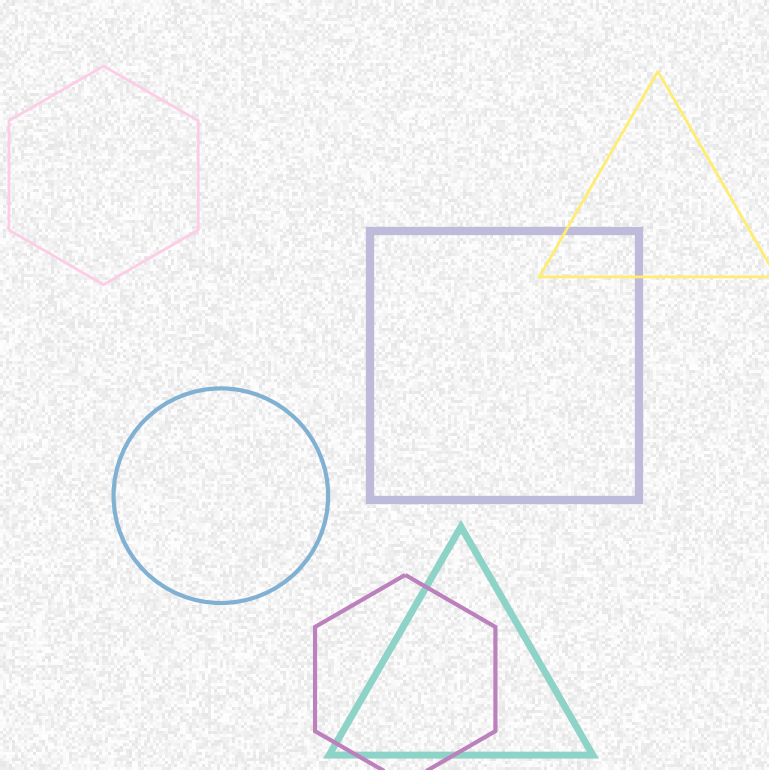[{"shape": "triangle", "thickness": 2.5, "radius": 0.99, "center": [0.599, 0.118]}, {"shape": "square", "thickness": 3, "radius": 0.87, "center": [0.655, 0.526]}, {"shape": "circle", "thickness": 1.5, "radius": 0.7, "center": [0.287, 0.356]}, {"shape": "hexagon", "thickness": 1, "radius": 0.71, "center": [0.135, 0.772]}, {"shape": "hexagon", "thickness": 1.5, "radius": 0.68, "center": [0.526, 0.118]}, {"shape": "triangle", "thickness": 1, "radius": 0.89, "center": [0.854, 0.729]}]